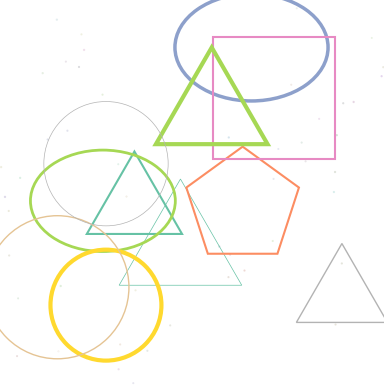[{"shape": "triangle", "thickness": 0.5, "radius": 0.92, "center": [0.469, 0.351]}, {"shape": "triangle", "thickness": 1.5, "radius": 0.71, "center": [0.349, 0.464]}, {"shape": "pentagon", "thickness": 1.5, "radius": 0.77, "center": [0.63, 0.465]}, {"shape": "oval", "thickness": 2.5, "radius": 0.99, "center": [0.653, 0.877]}, {"shape": "square", "thickness": 1.5, "radius": 0.79, "center": [0.712, 0.746]}, {"shape": "triangle", "thickness": 3, "radius": 0.84, "center": [0.55, 0.709]}, {"shape": "oval", "thickness": 2, "radius": 0.94, "center": [0.267, 0.478]}, {"shape": "circle", "thickness": 3, "radius": 0.72, "center": [0.275, 0.207]}, {"shape": "circle", "thickness": 1, "radius": 0.93, "center": [0.149, 0.254]}, {"shape": "triangle", "thickness": 1, "radius": 0.68, "center": [0.888, 0.231]}, {"shape": "circle", "thickness": 0.5, "radius": 0.81, "center": [0.275, 0.575]}]